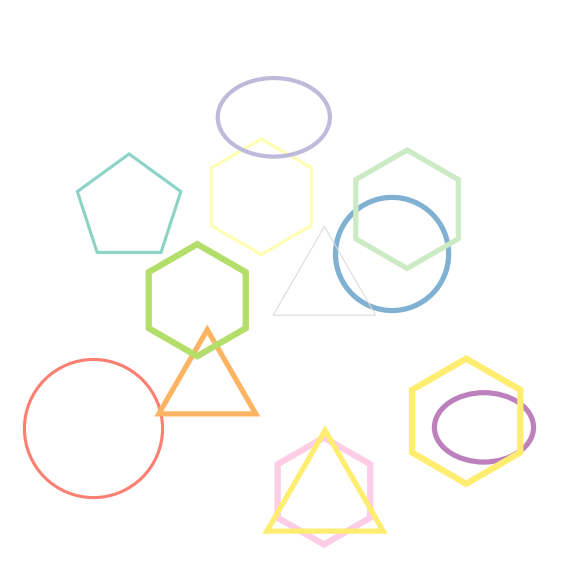[{"shape": "pentagon", "thickness": 1.5, "radius": 0.47, "center": [0.224, 0.638]}, {"shape": "hexagon", "thickness": 1.5, "radius": 0.5, "center": [0.453, 0.658]}, {"shape": "oval", "thickness": 2, "radius": 0.49, "center": [0.474, 0.796]}, {"shape": "circle", "thickness": 1.5, "radius": 0.6, "center": [0.162, 0.257]}, {"shape": "circle", "thickness": 2.5, "radius": 0.49, "center": [0.679, 0.559]}, {"shape": "triangle", "thickness": 2.5, "radius": 0.49, "center": [0.359, 0.331]}, {"shape": "hexagon", "thickness": 3, "radius": 0.49, "center": [0.342, 0.479]}, {"shape": "hexagon", "thickness": 3, "radius": 0.46, "center": [0.561, 0.149]}, {"shape": "triangle", "thickness": 0.5, "radius": 0.51, "center": [0.562, 0.505]}, {"shape": "oval", "thickness": 2.5, "radius": 0.43, "center": [0.838, 0.259]}, {"shape": "hexagon", "thickness": 2.5, "radius": 0.51, "center": [0.705, 0.637]}, {"shape": "hexagon", "thickness": 3, "radius": 0.54, "center": [0.807, 0.27]}, {"shape": "triangle", "thickness": 2.5, "radius": 0.58, "center": [0.563, 0.138]}]